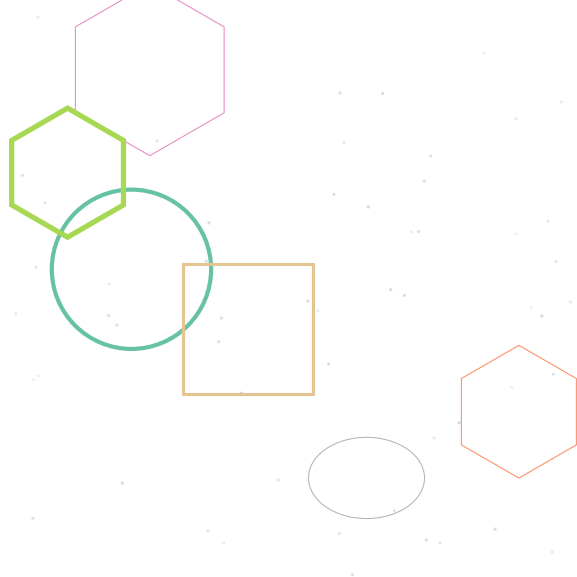[{"shape": "circle", "thickness": 2, "radius": 0.69, "center": [0.228, 0.533]}, {"shape": "hexagon", "thickness": 0.5, "radius": 0.57, "center": [0.898, 0.286]}, {"shape": "hexagon", "thickness": 0.5, "radius": 0.74, "center": [0.259, 0.878]}, {"shape": "hexagon", "thickness": 2.5, "radius": 0.56, "center": [0.117, 0.7]}, {"shape": "square", "thickness": 1.5, "radius": 0.56, "center": [0.429, 0.429]}, {"shape": "oval", "thickness": 0.5, "radius": 0.5, "center": [0.635, 0.172]}]